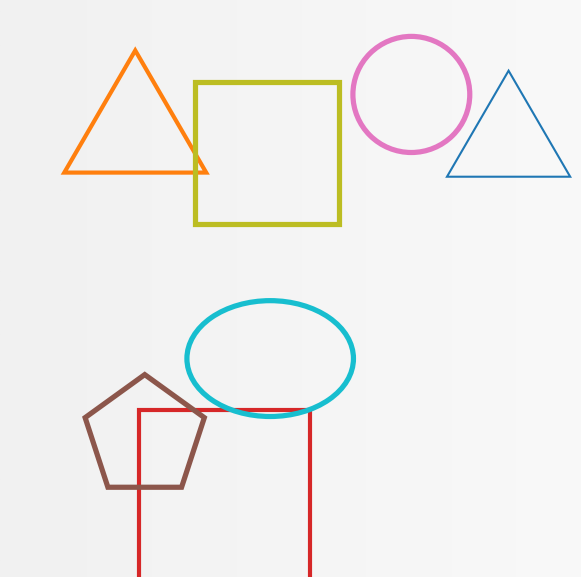[{"shape": "triangle", "thickness": 1, "radius": 0.61, "center": [0.875, 0.754]}, {"shape": "triangle", "thickness": 2, "radius": 0.7, "center": [0.233, 0.771]}, {"shape": "square", "thickness": 2, "radius": 0.74, "center": [0.386, 0.142]}, {"shape": "pentagon", "thickness": 2.5, "radius": 0.54, "center": [0.249, 0.243]}, {"shape": "circle", "thickness": 2.5, "radius": 0.5, "center": [0.708, 0.836]}, {"shape": "square", "thickness": 2.5, "radius": 0.62, "center": [0.46, 0.735]}, {"shape": "oval", "thickness": 2.5, "radius": 0.72, "center": [0.465, 0.378]}]